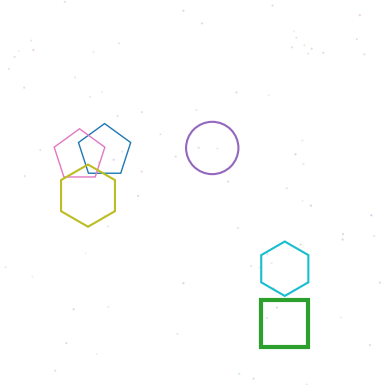[{"shape": "pentagon", "thickness": 1, "radius": 0.36, "center": [0.272, 0.608]}, {"shape": "square", "thickness": 3, "radius": 0.31, "center": [0.739, 0.16]}, {"shape": "circle", "thickness": 1.5, "radius": 0.34, "center": [0.551, 0.616]}, {"shape": "pentagon", "thickness": 1, "radius": 0.35, "center": [0.207, 0.596]}, {"shape": "hexagon", "thickness": 1.5, "radius": 0.4, "center": [0.229, 0.492]}, {"shape": "hexagon", "thickness": 1.5, "radius": 0.35, "center": [0.74, 0.302]}]